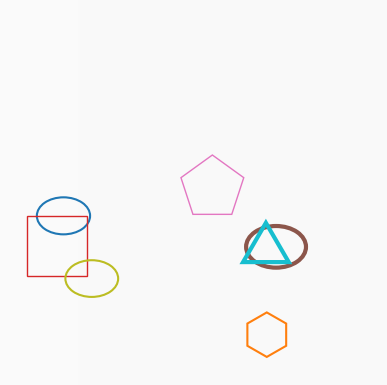[{"shape": "oval", "thickness": 1.5, "radius": 0.34, "center": [0.164, 0.439]}, {"shape": "hexagon", "thickness": 1.5, "radius": 0.29, "center": [0.688, 0.131]}, {"shape": "square", "thickness": 1, "radius": 0.39, "center": [0.146, 0.362]}, {"shape": "oval", "thickness": 3, "radius": 0.39, "center": [0.712, 0.359]}, {"shape": "pentagon", "thickness": 1, "radius": 0.43, "center": [0.548, 0.512]}, {"shape": "oval", "thickness": 1.5, "radius": 0.34, "center": [0.237, 0.276]}, {"shape": "triangle", "thickness": 3, "radius": 0.34, "center": [0.686, 0.353]}]